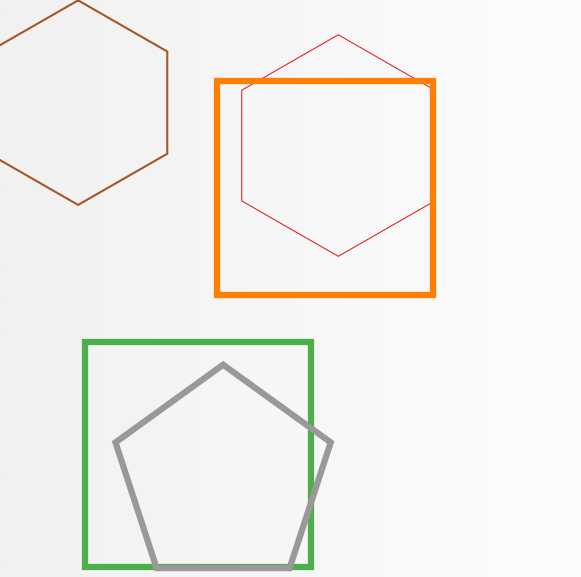[{"shape": "hexagon", "thickness": 0.5, "radius": 0.96, "center": [0.582, 0.747]}, {"shape": "square", "thickness": 3, "radius": 0.97, "center": [0.341, 0.212]}, {"shape": "square", "thickness": 3, "radius": 0.93, "center": [0.559, 0.673]}, {"shape": "hexagon", "thickness": 1, "radius": 0.89, "center": [0.134, 0.821]}, {"shape": "pentagon", "thickness": 3, "radius": 0.97, "center": [0.384, 0.173]}]